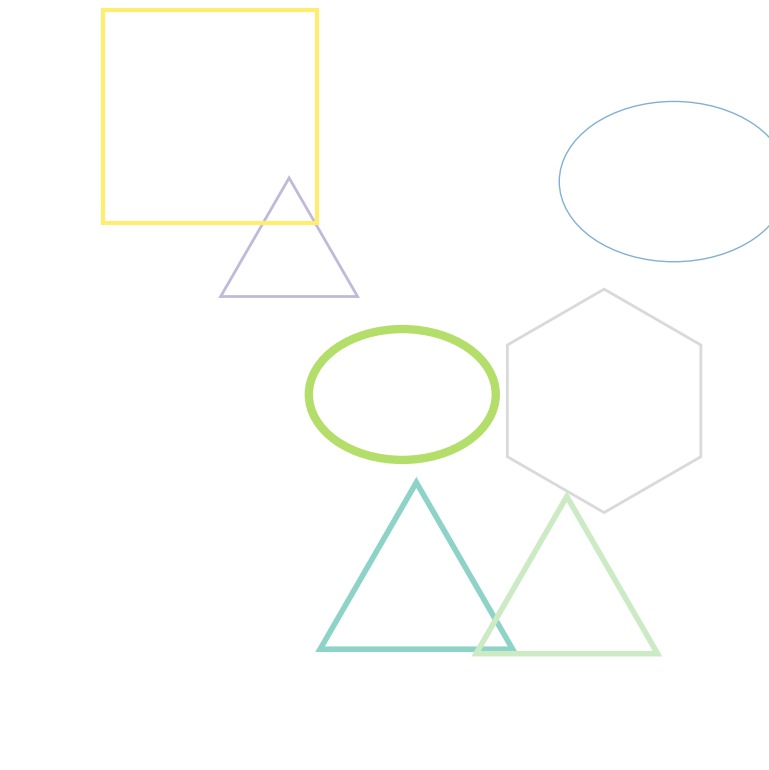[{"shape": "triangle", "thickness": 2, "radius": 0.72, "center": [0.541, 0.229]}, {"shape": "triangle", "thickness": 1, "radius": 0.51, "center": [0.375, 0.666]}, {"shape": "oval", "thickness": 0.5, "radius": 0.74, "center": [0.875, 0.764]}, {"shape": "oval", "thickness": 3, "radius": 0.61, "center": [0.522, 0.488]}, {"shape": "hexagon", "thickness": 1, "radius": 0.73, "center": [0.785, 0.479]}, {"shape": "triangle", "thickness": 2, "radius": 0.68, "center": [0.736, 0.219]}, {"shape": "square", "thickness": 1.5, "radius": 0.69, "center": [0.272, 0.849]}]